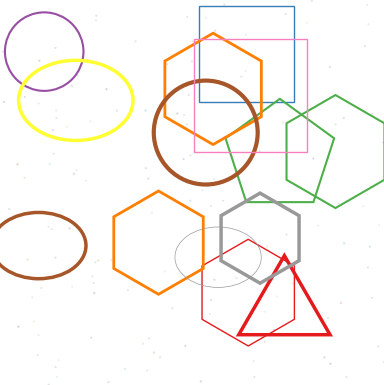[{"shape": "hexagon", "thickness": 1, "radius": 0.69, "center": [0.645, 0.24]}, {"shape": "triangle", "thickness": 2.5, "radius": 0.68, "center": [0.739, 0.199]}, {"shape": "square", "thickness": 1, "radius": 0.62, "center": [0.64, 0.859]}, {"shape": "hexagon", "thickness": 1.5, "radius": 0.73, "center": [0.871, 0.606]}, {"shape": "pentagon", "thickness": 1.5, "radius": 0.74, "center": [0.727, 0.595]}, {"shape": "circle", "thickness": 1.5, "radius": 0.51, "center": [0.115, 0.866]}, {"shape": "hexagon", "thickness": 2, "radius": 0.72, "center": [0.554, 0.769]}, {"shape": "hexagon", "thickness": 2, "radius": 0.67, "center": [0.412, 0.37]}, {"shape": "oval", "thickness": 2.5, "radius": 0.74, "center": [0.197, 0.739]}, {"shape": "circle", "thickness": 3, "radius": 0.67, "center": [0.534, 0.656]}, {"shape": "oval", "thickness": 2.5, "radius": 0.61, "center": [0.1, 0.362]}, {"shape": "square", "thickness": 1, "radius": 0.74, "center": [0.65, 0.752]}, {"shape": "hexagon", "thickness": 2.5, "radius": 0.58, "center": [0.675, 0.381]}, {"shape": "oval", "thickness": 0.5, "radius": 0.56, "center": [0.566, 0.332]}]